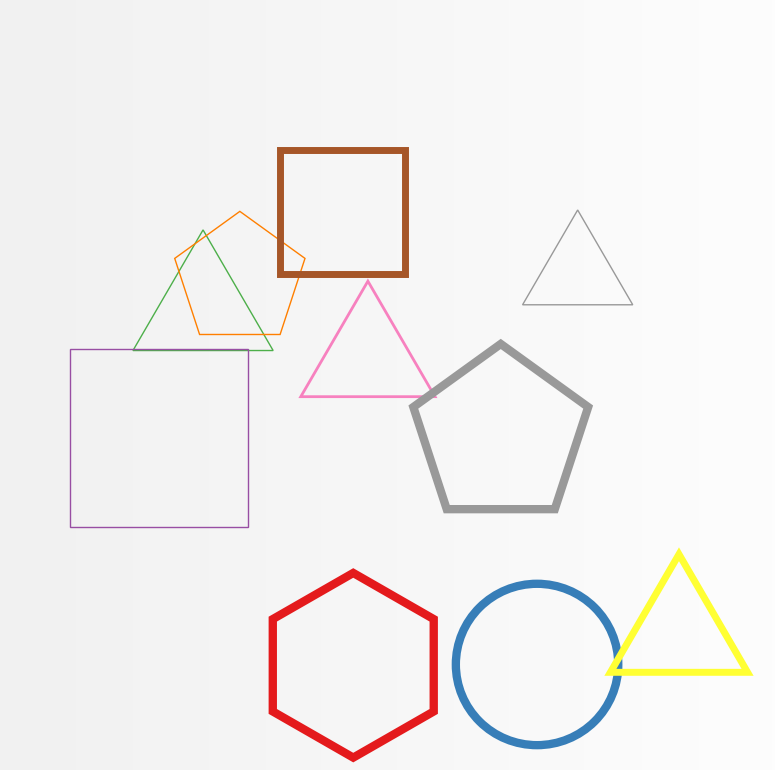[{"shape": "hexagon", "thickness": 3, "radius": 0.6, "center": [0.456, 0.136]}, {"shape": "circle", "thickness": 3, "radius": 0.52, "center": [0.693, 0.137]}, {"shape": "triangle", "thickness": 0.5, "radius": 0.52, "center": [0.262, 0.597]}, {"shape": "square", "thickness": 0.5, "radius": 0.58, "center": [0.205, 0.431]}, {"shape": "pentagon", "thickness": 0.5, "radius": 0.44, "center": [0.309, 0.637]}, {"shape": "triangle", "thickness": 2.5, "radius": 0.51, "center": [0.876, 0.178]}, {"shape": "square", "thickness": 2.5, "radius": 0.4, "center": [0.442, 0.724]}, {"shape": "triangle", "thickness": 1, "radius": 0.5, "center": [0.475, 0.535]}, {"shape": "triangle", "thickness": 0.5, "radius": 0.41, "center": [0.745, 0.645]}, {"shape": "pentagon", "thickness": 3, "radius": 0.59, "center": [0.646, 0.435]}]